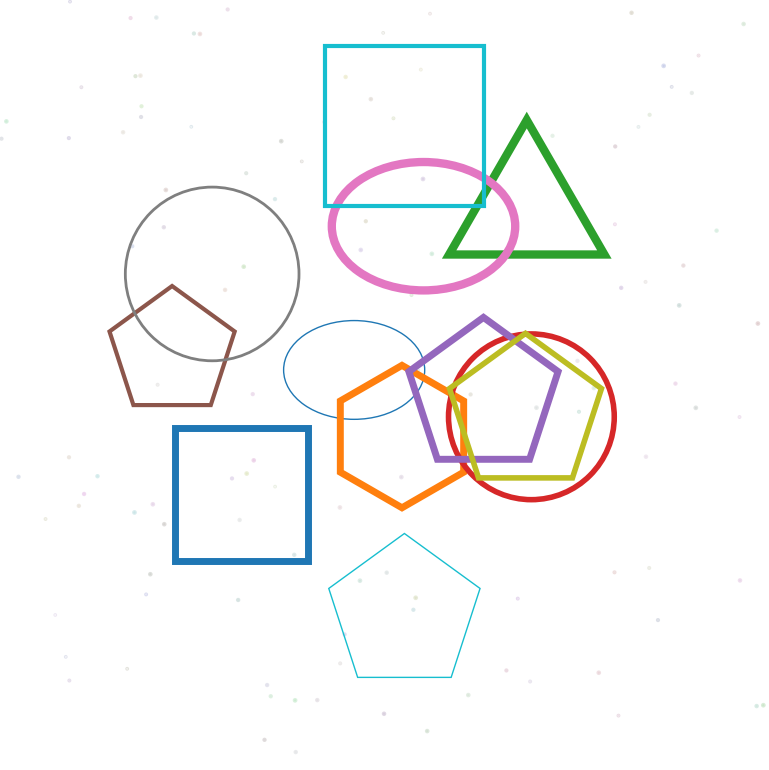[{"shape": "square", "thickness": 2.5, "radius": 0.43, "center": [0.313, 0.358]}, {"shape": "oval", "thickness": 0.5, "radius": 0.46, "center": [0.46, 0.52]}, {"shape": "hexagon", "thickness": 2.5, "radius": 0.46, "center": [0.522, 0.433]}, {"shape": "triangle", "thickness": 3, "radius": 0.58, "center": [0.684, 0.728]}, {"shape": "circle", "thickness": 2, "radius": 0.54, "center": [0.69, 0.459]}, {"shape": "pentagon", "thickness": 2.5, "radius": 0.51, "center": [0.628, 0.486]}, {"shape": "pentagon", "thickness": 1.5, "radius": 0.43, "center": [0.223, 0.543]}, {"shape": "oval", "thickness": 3, "radius": 0.6, "center": [0.55, 0.706]}, {"shape": "circle", "thickness": 1, "radius": 0.56, "center": [0.276, 0.644]}, {"shape": "pentagon", "thickness": 2, "radius": 0.52, "center": [0.682, 0.463]}, {"shape": "square", "thickness": 1.5, "radius": 0.52, "center": [0.525, 0.837]}, {"shape": "pentagon", "thickness": 0.5, "radius": 0.52, "center": [0.525, 0.204]}]